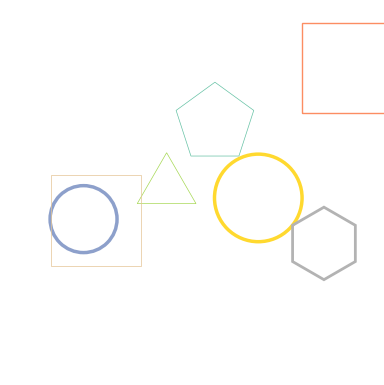[{"shape": "pentagon", "thickness": 0.5, "radius": 0.53, "center": [0.558, 0.68]}, {"shape": "square", "thickness": 1, "radius": 0.58, "center": [0.899, 0.823]}, {"shape": "circle", "thickness": 2.5, "radius": 0.43, "center": [0.217, 0.431]}, {"shape": "triangle", "thickness": 0.5, "radius": 0.44, "center": [0.433, 0.515]}, {"shape": "circle", "thickness": 2.5, "radius": 0.57, "center": [0.671, 0.486]}, {"shape": "square", "thickness": 0.5, "radius": 0.59, "center": [0.249, 0.428]}, {"shape": "hexagon", "thickness": 2, "radius": 0.47, "center": [0.841, 0.368]}]